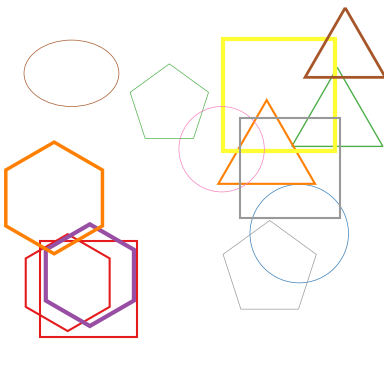[{"shape": "hexagon", "thickness": 1.5, "radius": 0.63, "center": [0.176, 0.266]}, {"shape": "square", "thickness": 1.5, "radius": 0.63, "center": [0.23, 0.249]}, {"shape": "circle", "thickness": 0.5, "radius": 0.64, "center": [0.777, 0.393]}, {"shape": "triangle", "thickness": 1, "radius": 0.68, "center": [0.876, 0.688]}, {"shape": "pentagon", "thickness": 0.5, "radius": 0.54, "center": [0.44, 0.727]}, {"shape": "hexagon", "thickness": 3, "radius": 0.66, "center": [0.233, 0.285]}, {"shape": "triangle", "thickness": 1.5, "radius": 0.72, "center": [0.693, 0.595]}, {"shape": "hexagon", "thickness": 2.5, "radius": 0.72, "center": [0.141, 0.486]}, {"shape": "square", "thickness": 3, "radius": 0.73, "center": [0.724, 0.754]}, {"shape": "triangle", "thickness": 2, "radius": 0.6, "center": [0.897, 0.859]}, {"shape": "oval", "thickness": 0.5, "radius": 0.62, "center": [0.186, 0.81]}, {"shape": "circle", "thickness": 0.5, "radius": 0.55, "center": [0.576, 0.612]}, {"shape": "square", "thickness": 1.5, "radius": 0.65, "center": [0.754, 0.563]}, {"shape": "pentagon", "thickness": 0.5, "radius": 0.64, "center": [0.7, 0.3]}]